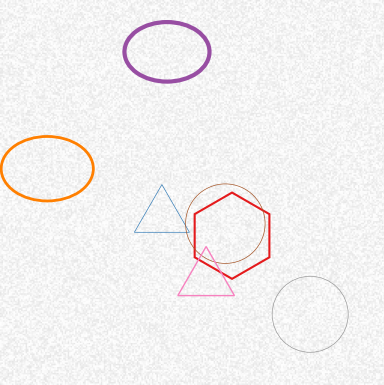[{"shape": "hexagon", "thickness": 1.5, "radius": 0.56, "center": [0.603, 0.388]}, {"shape": "triangle", "thickness": 0.5, "radius": 0.41, "center": [0.42, 0.438]}, {"shape": "oval", "thickness": 3, "radius": 0.55, "center": [0.434, 0.865]}, {"shape": "oval", "thickness": 2, "radius": 0.6, "center": [0.123, 0.562]}, {"shape": "circle", "thickness": 0.5, "radius": 0.52, "center": [0.585, 0.419]}, {"shape": "triangle", "thickness": 1, "radius": 0.42, "center": [0.535, 0.275]}, {"shape": "circle", "thickness": 0.5, "radius": 0.49, "center": [0.806, 0.184]}]